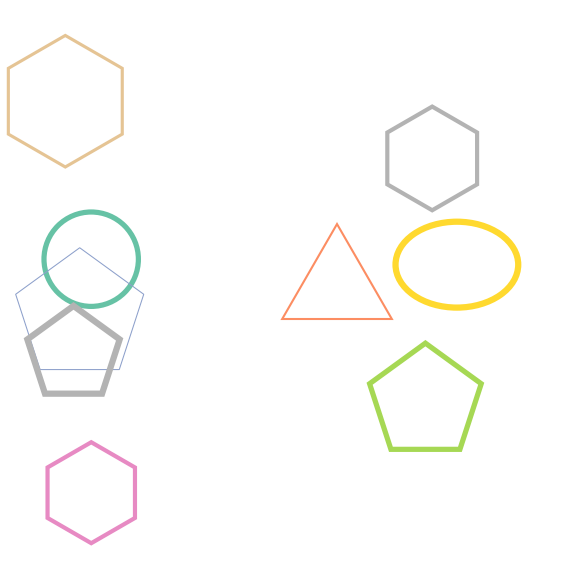[{"shape": "circle", "thickness": 2.5, "radius": 0.41, "center": [0.158, 0.55]}, {"shape": "triangle", "thickness": 1, "radius": 0.55, "center": [0.584, 0.502]}, {"shape": "pentagon", "thickness": 0.5, "radius": 0.58, "center": [0.138, 0.454]}, {"shape": "hexagon", "thickness": 2, "radius": 0.44, "center": [0.158, 0.146]}, {"shape": "pentagon", "thickness": 2.5, "radius": 0.51, "center": [0.737, 0.303]}, {"shape": "oval", "thickness": 3, "radius": 0.53, "center": [0.791, 0.541]}, {"shape": "hexagon", "thickness": 1.5, "radius": 0.57, "center": [0.113, 0.824]}, {"shape": "hexagon", "thickness": 2, "radius": 0.45, "center": [0.748, 0.725]}, {"shape": "pentagon", "thickness": 3, "radius": 0.42, "center": [0.127, 0.385]}]